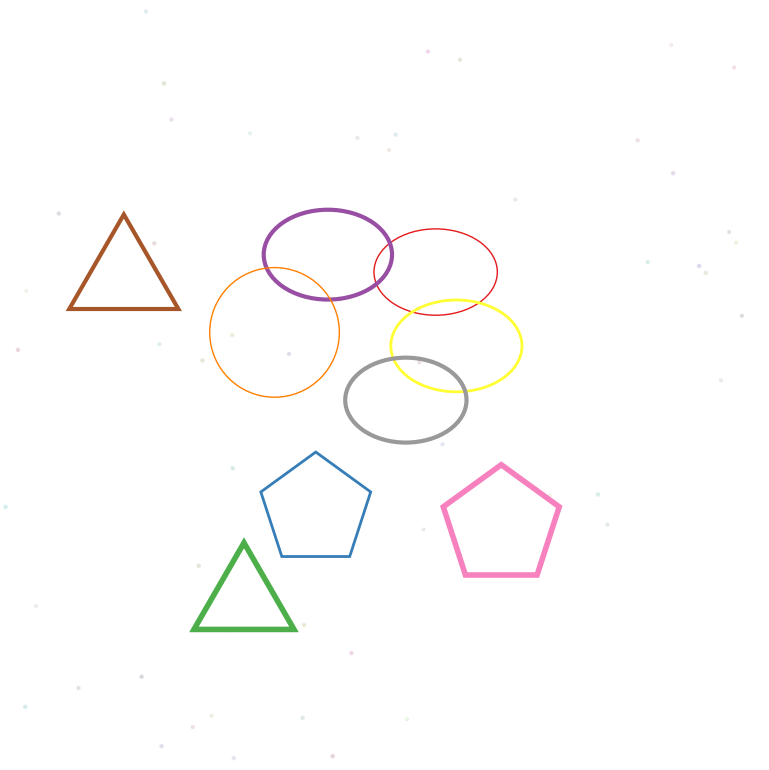[{"shape": "oval", "thickness": 0.5, "radius": 0.4, "center": [0.566, 0.647]}, {"shape": "pentagon", "thickness": 1, "radius": 0.38, "center": [0.41, 0.338]}, {"shape": "triangle", "thickness": 2, "radius": 0.38, "center": [0.317, 0.22]}, {"shape": "oval", "thickness": 1.5, "radius": 0.42, "center": [0.426, 0.669]}, {"shape": "circle", "thickness": 0.5, "radius": 0.42, "center": [0.357, 0.568]}, {"shape": "oval", "thickness": 1, "radius": 0.43, "center": [0.593, 0.551]}, {"shape": "triangle", "thickness": 1.5, "radius": 0.41, "center": [0.161, 0.64]}, {"shape": "pentagon", "thickness": 2, "radius": 0.4, "center": [0.651, 0.317]}, {"shape": "oval", "thickness": 1.5, "radius": 0.39, "center": [0.527, 0.48]}]